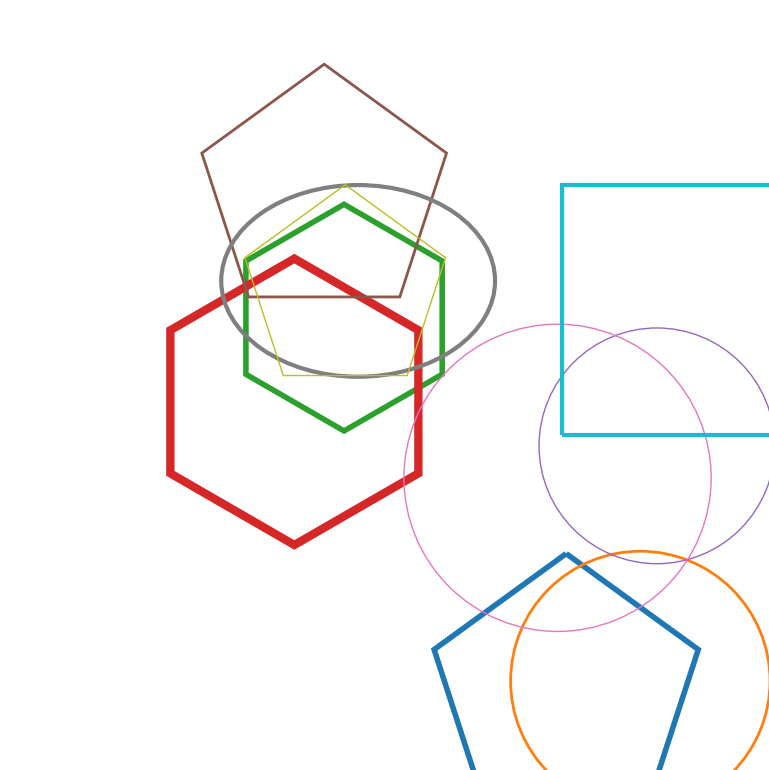[{"shape": "pentagon", "thickness": 2, "radius": 0.9, "center": [0.735, 0.101]}, {"shape": "circle", "thickness": 1, "radius": 0.84, "center": [0.832, 0.116]}, {"shape": "hexagon", "thickness": 2, "radius": 0.74, "center": [0.447, 0.587]}, {"shape": "hexagon", "thickness": 3, "radius": 0.93, "center": [0.382, 0.478]}, {"shape": "circle", "thickness": 0.5, "radius": 0.77, "center": [0.853, 0.421]}, {"shape": "pentagon", "thickness": 1, "radius": 0.84, "center": [0.421, 0.75]}, {"shape": "circle", "thickness": 0.5, "radius": 1.0, "center": [0.724, 0.379]}, {"shape": "oval", "thickness": 1.5, "radius": 0.89, "center": [0.465, 0.635]}, {"shape": "pentagon", "thickness": 0.5, "radius": 0.68, "center": [0.448, 0.623]}, {"shape": "square", "thickness": 1.5, "radius": 0.81, "center": [0.892, 0.597]}]